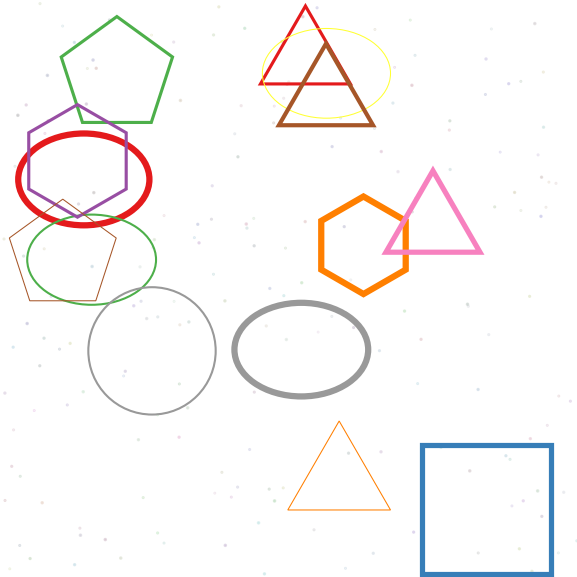[{"shape": "oval", "thickness": 3, "radius": 0.57, "center": [0.145, 0.688]}, {"shape": "triangle", "thickness": 1.5, "radius": 0.45, "center": [0.529, 0.899]}, {"shape": "square", "thickness": 2.5, "radius": 0.56, "center": [0.843, 0.117]}, {"shape": "pentagon", "thickness": 1.5, "radius": 0.51, "center": [0.202, 0.869]}, {"shape": "oval", "thickness": 1, "radius": 0.56, "center": [0.159, 0.549]}, {"shape": "hexagon", "thickness": 1.5, "radius": 0.49, "center": [0.134, 0.721]}, {"shape": "hexagon", "thickness": 3, "radius": 0.42, "center": [0.629, 0.574]}, {"shape": "triangle", "thickness": 0.5, "radius": 0.51, "center": [0.587, 0.167]}, {"shape": "oval", "thickness": 0.5, "radius": 0.55, "center": [0.565, 0.872]}, {"shape": "triangle", "thickness": 2, "radius": 0.47, "center": [0.564, 0.829]}, {"shape": "pentagon", "thickness": 0.5, "radius": 0.49, "center": [0.109, 0.557]}, {"shape": "triangle", "thickness": 2.5, "radius": 0.47, "center": [0.75, 0.609]}, {"shape": "circle", "thickness": 1, "radius": 0.55, "center": [0.263, 0.392]}, {"shape": "oval", "thickness": 3, "radius": 0.58, "center": [0.522, 0.394]}]